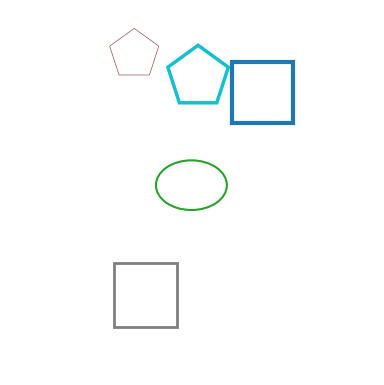[{"shape": "square", "thickness": 3, "radius": 0.4, "center": [0.681, 0.759]}, {"shape": "oval", "thickness": 1.5, "radius": 0.46, "center": [0.497, 0.519]}, {"shape": "pentagon", "thickness": 0.5, "radius": 0.34, "center": [0.349, 0.859]}, {"shape": "square", "thickness": 2, "radius": 0.41, "center": [0.378, 0.234]}, {"shape": "pentagon", "thickness": 2.5, "radius": 0.41, "center": [0.515, 0.8]}]